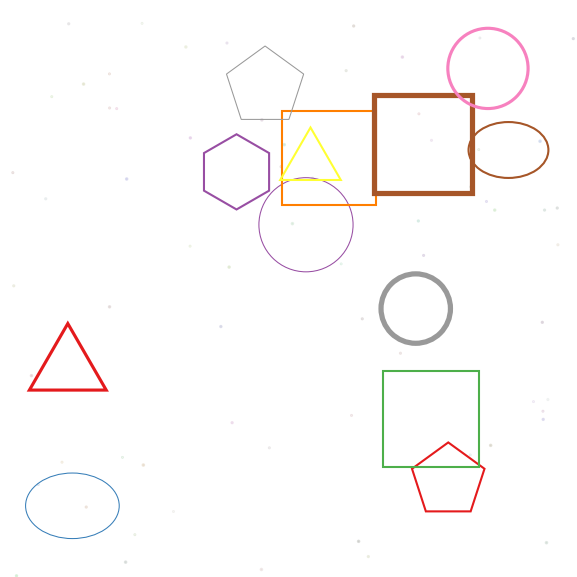[{"shape": "pentagon", "thickness": 1, "radius": 0.33, "center": [0.776, 0.167]}, {"shape": "triangle", "thickness": 1.5, "radius": 0.38, "center": [0.117, 0.362]}, {"shape": "oval", "thickness": 0.5, "radius": 0.41, "center": [0.125, 0.123]}, {"shape": "square", "thickness": 1, "radius": 0.42, "center": [0.746, 0.273]}, {"shape": "circle", "thickness": 0.5, "radius": 0.41, "center": [0.53, 0.61]}, {"shape": "hexagon", "thickness": 1, "radius": 0.33, "center": [0.41, 0.702]}, {"shape": "square", "thickness": 1, "radius": 0.41, "center": [0.569, 0.725]}, {"shape": "triangle", "thickness": 1, "radius": 0.3, "center": [0.538, 0.718]}, {"shape": "oval", "thickness": 1, "radius": 0.35, "center": [0.88, 0.739]}, {"shape": "square", "thickness": 2.5, "radius": 0.43, "center": [0.733, 0.75]}, {"shape": "circle", "thickness": 1.5, "radius": 0.35, "center": [0.845, 0.881]}, {"shape": "pentagon", "thickness": 0.5, "radius": 0.35, "center": [0.459, 0.849]}, {"shape": "circle", "thickness": 2.5, "radius": 0.3, "center": [0.72, 0.465]}]